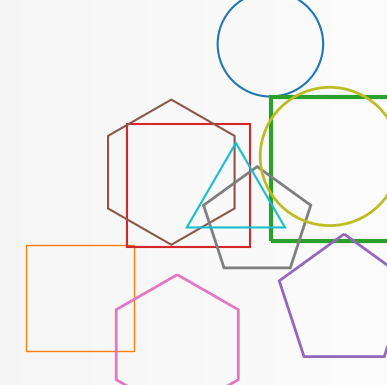[{"shape": "circle", "thickness": 1.5, "radius": 0.68, "center": [0.698, 0.885]}, {"shape": "square", "thickness": 1, "radius": 0.69, "center": [0.207, 0.226]}, {"shape": "square", "thickness": 3, "radius": 0.94, "center": [0.886, 0.56]}, {"shape": "square", "thickness": 1.5, "radius": 0.8, "center": [0.487, 0.519]}, {"shape": "pentagon", "thickness": 2, "radius": 0.88, "center": [0.888, 0.216]}, {"shape": "hexagon", "thickness": 1.5, "radius": 0.94, "center": [0.442, 0.553]}, {"shape": "hexagon", "thickness": 2, "radius": 0.91, "center": [0.457, 0.105]}, {"shape": "pentagon", "thickness": 2, "radius": 0.73, "center": [0.664, 0.422]}, {"shape": "circle", "thickness": 2, "radius": 0.9, "center": [0.851, 0.594]}, {"shape": "triangle", "thickness": 1.5, "radius": 0.73, "center": [0.609, 0.482]}]